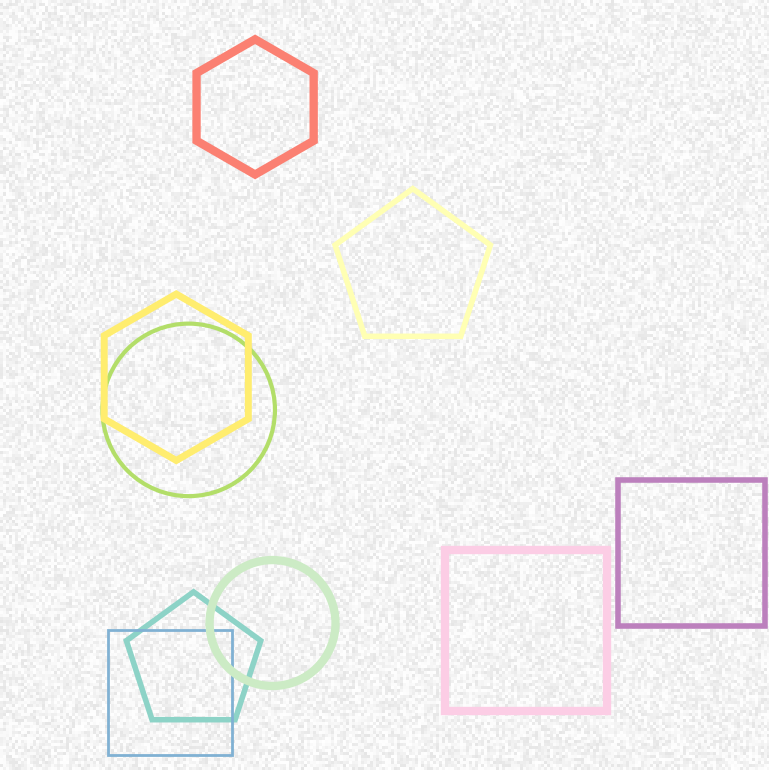[{"shape": "pentagon", "thickness": 2, "radius": 0.46, "center": [0.251, 0.14]}, {"shape": "pentagon", "thickness": 2, "radius": 0.53, "center": [0.536, 0.649]}, {"shape": "hexagon", "thickness": 3, "radius": 0.44, "center": [0.331, 0.861]}, {"shape": "square", "thickness": 1, "radius": 0.4, "center": [0.221, 0.101]}, {"shape": "circle", "thickness": 1.5, "radius": 0.56, "center": [0.245, 0.468]}, {"shape": "square", "thickness": 3, "radius": 0.53, "center": [0.683, 0.181]}, {"shape": "square", "thickness": 2, "radius": 0.48, "center": [0.898, 0.282]}, {"shape": "circle", "thickness": 3, "radius": 0.41, "center": [0.354, 0.191]}, {"shape": "hexagon", "thickness": 2.5, "radius": 0.54, "center": [0.229, 0.51]}]